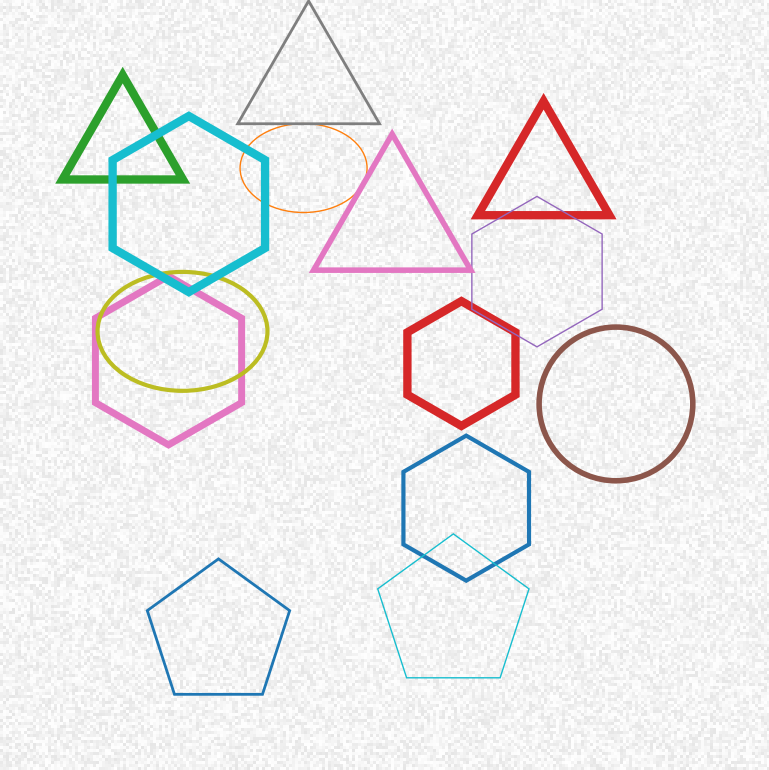[{"shape": "hexagon", "thickness": 1.5, "radius": 0.47, "center": [0.605, 0.34]}, {"shape": "pentagon", "thickness": 1, "radius": 0.49, "center": [0.284, 0.177]}, {"shape": "oval", "thickness": 0.5, "radius": 0.41, "center": [0.394, 0.782]}, {"shape": "triangle", "thickness": 3, "radius": 0.45, "center": [0.159, 0.812]}, {"shape": "triangle", "thickness": 3, "radius": 0.49, "center": [0.706, 0.77]}, {"shape": "hexagon", "thickness": 3, "radius": 0.41, "center": [0.599, 0.528]}, {"shape": "hexagon", "thickness": 0.5, "radius": 0.49, "center": [0.697, 0.647]}, {"shape": "circle", "thickness": 2, "radius": 0.5, "center": [0.8, 0.475]}, {"shape": "triangle", "thickness": 2, "radius": 0.59, "center": [0.509, 0.708]}, {"shape": "hexagon", "thickness": 2.5, "radius": 0.55, "center": [0.219, 0.532]}, {"shape": "triangle", "thickness": 1, "radius": 0.53, "center": [0.401, 0.892]}, {"shape": "oval", "thickness": 1.5, "radius": 0.55, "center": [0.237, 0.57]}, {"shape": "pentagon", "thickness": 0.5, "radius": 0.52, "center": [0.589, 0.203]}, {"shape": "hexagon", "thickness": 3, "radius": 0.57, "center": [0.245, 0.735]}]